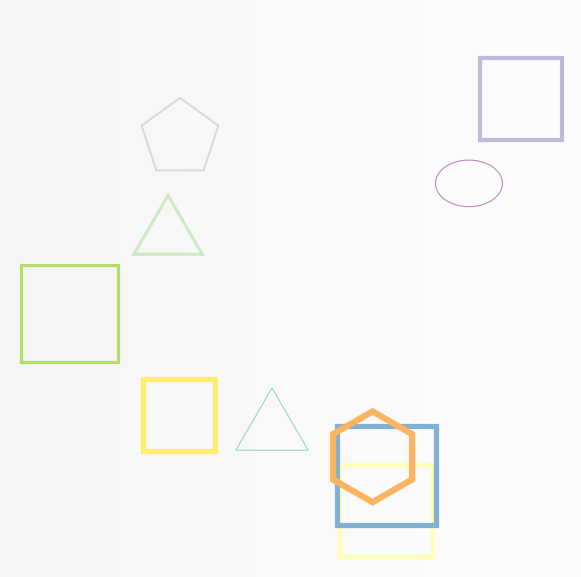[{"shape": "triangle", "thickness": 0.5, "radius": 0.36, "center": [0.468, 0.255]}, {"shape": "square", "thickness": 2, "radius": 0.4, "center": [0.665, 0.114]}, {"shape": "square", "thickness": 2, "radius": 0.35, "center": [0.897, 0.827]}, {"shape": "square", "thickness": 2.5, "radius": 0.43, "center": [0.666, 0.176]}, {"shape": "hexagon", "thickness": 3, "radius": 0.39, "center": [0.641, 0.208]}, {"shape": "square", "thickness": 1.5, "radius": 0.42, "center": [0.119, 0.456]}, {"shape": "pentagon", "thickness": 1, "radius": 0.35, "center": [0.31, 0.76]}, {"shape": "oval", "thickness": 0.5, "radius": 0.29, "center": [0.807, 0.682]}, {"shape": "triangle", "thickness": 1.5, "radius": 0.34, "center": [0.289, 0.593]}, {"shape": "square", "thickness": 2.5, "radius": 0.31, "center": [0.309, 0.281]}]